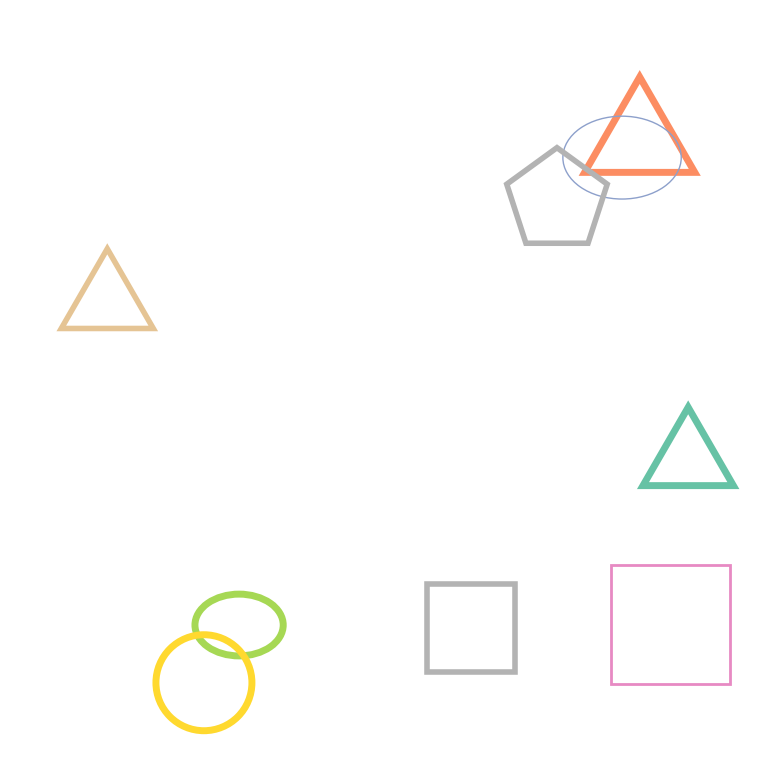[{"shape": "triangle", "thickness": 2.5, "radius": 0.34, "center": [0.894, 0.403]}, {"shape": "triangle", "thickness": 2.5, "radius": 0.41, "center": [0.831, 0.817]}, {"shape": "oval", "thickness": 0.5, "radius": 0.38, "center": [0.808, 0.795]}, {"shape": "square", "thickness": 1, "radius": 0.39, "center": [0.871, 0.189]}, {"shape": "oval", "thickness": 2.5, "radius": 0.29, "center": [0.31, 0.188]}, {"shape": "circle", "thickness": 2.5, "radius": 0.31, "center": [0.265, 0.113]}, {"shape": "triangle", "thickness": 2, "radius": 0.34, "center": [0.139, 0.608]}, {"shape": "square", "thickness": 2, "radius": 0.29, "center": [0.611, 0.184]}, {"shape": "pentagon", "thickness": 2, "radius": 0.34, "center": [0.723, 0.74]}]